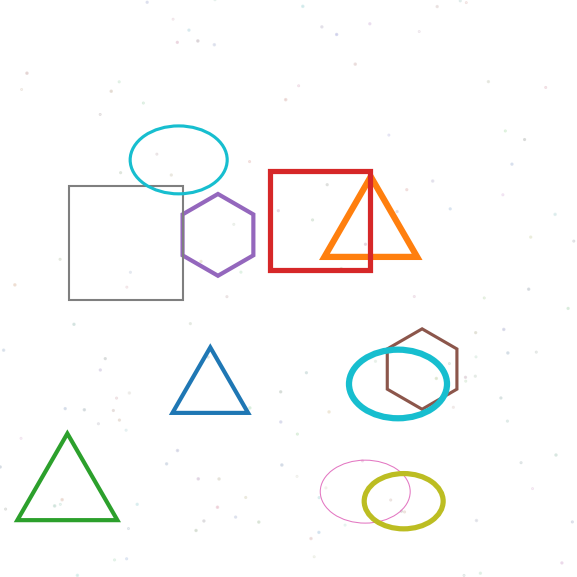[{"shape": "triangle", "thickness": 2, "radius": 0.38, "center": [0.364, 0.322]}, {"shape": "triangle", "thickness": 3, "radius": 0.46, "center": [0.642, 0.601]}, {"shape": "triangle", "thickness": 2, "radius": 0.5, "center": [0.117, 0.148]}, {"shape": "square", "thickness": 2.5, "radius": 0.43, "center": [0.554, 0.617]}, {"shape": "hexagon", "thickness": 2, "radius": 0.35, "center": [0.377, 0.592]}, {"shape": "hexagon", "thickness": 1.5, "radius": 0.35, "center": [0.731, 0.36]}, {"shape": "oval", "thickness": 0.5, "radius": 0.39, "center": [0.632, 0.148]}, {"shape": "square", "thickness": 1, "radius": 0.49, "center": [0.218, 0.579]}, {"shape": "oval", "thickness": 2.5, "radius": 0.34, "center": [0.699, 0.131]}, {"shape": "oval", "thickness": 3, "radius": 0.42, "center": [0.689, 0.334]}, {"shape": "oval", "thickness": 1.5, "radius": 0.42, "center": [0.309, 0.722]}]